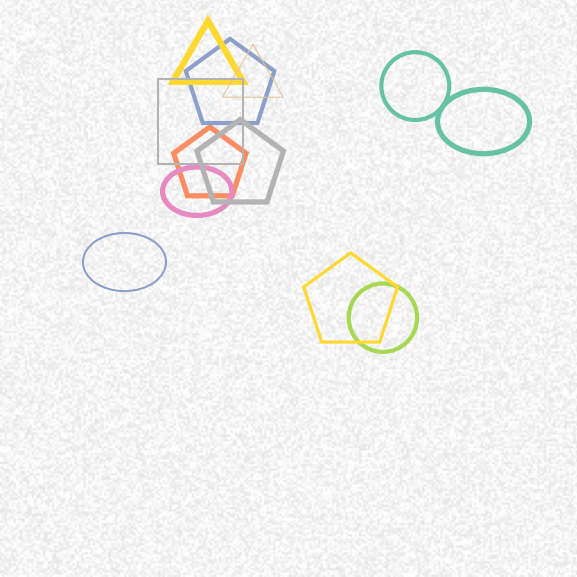[{"shape": "circle", "thickness": 2, "radius": 0.29, "center": [0.719, 0.85]}, {"shape": "oval", "thickness": 2.5, "radius": 0.4, "center": [0.837, 0.789]}, {"shape": "pentagon", "thickness": 2.5, "radius": 0.33, "center": [0.363, 0.713]}, {"shape": "pentagon", "thickness": 2, "radius": 0.4, "center": [0.398, 0.851]}, {"shape": "oval", "thickness": 1, "radius": 0.36, "center": [0.216, 0.545]}, {"shape": "oval", "thickness": 2.5, "radius": 0.3, "center": [0.341, 0.668]}, {"shape": "circle", "thickness": 2, "radius": 0.3, "center": [0.663, 0.449]}, {"shape": "pentagon", "thickness": 1.5, "radius": 0.43, "center": [0.607, 0.476]}, {"shape": "triangle", "thickness": 3, "radius": 0.35, "center": [0.36, 0.893]}, {"shape": "triangle", "thickness": 0.5, "radius": 0.31, "center": [0.438, 0.861]}, {"shape": "pentagon", "thickness": 2.5, "radius": 0.39, "center": [0.416, 0.713]}, {"shape": "square", "thickness": 1, "radius": 0.37, "center": [0.347, 0.79]}]